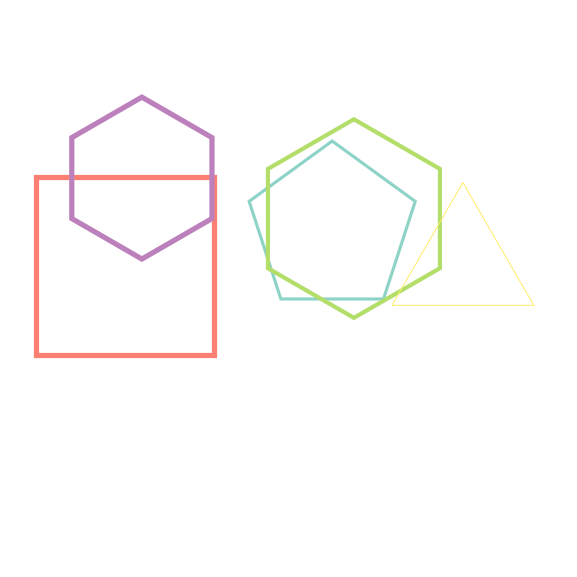[{"shape": "pentagon", "thickness": 1.5, "radius": 0.76, "center": [0.575, 0.604]}, {"shape": "square", "thickness": 2.5, "radius": 0.77, "center": [0.217, 0.539]}, {"shape": "hexagon", "thickness": 2, "radius": 0.86, "center": [0.613, 0.621]}, {"shape": "hexagon", "thickness": 2.5, "radius": 0.7, "center": [0.246, 0.691]}, {"shape": "triangle", "thickness": 0.5, "radius": 0.71, "center": [0.801, 0.541]}]